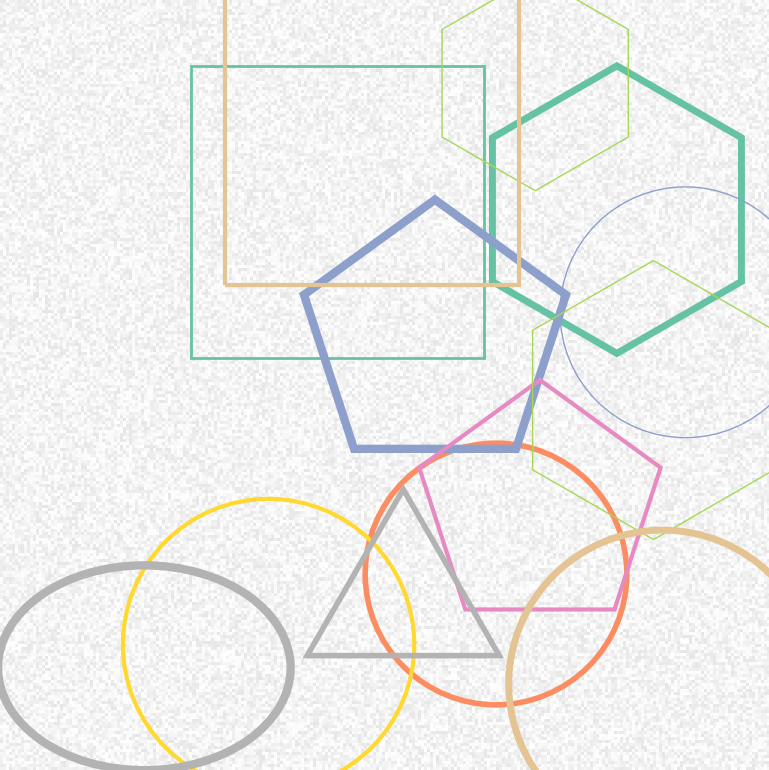[{"shape": "hexagon", "thickness": 2.5, "radius": 0.93, "center": [0.801, 0.728]}, {"shape": "square", "thickness": 1, "radius": 0.95, "center": [0.438, 0.725]}, {"shape": "circle", "thickness": 2, "radius": 0.85, "center": [0.644, 0.255]}, {"shape": "circle", "thickness": 0.5, "radius": 0.81, "center": [0.89, 0.594]}, {"shape": "pentagon", "thickness": 3, "radius": 0.89, "center": [0.565, 0.562]}, {"shape": "pentagon", "thickness": 1.5, "radius": 0.82, "center": [0.701, 0.342]}, {"shape": "hexagon", "thickness": 0.5, "radius": 0.91, "center": [0.849, 0.48]}, {"shape": "hexagon", "thickness": 0.5, "radius": 0.7, "center": [0.695, 0.892]}, {"shape": "circle", "thickness": 1.5, "radius": 0.95, "center": [0.349, 0.163]}, {"shape": "square", "thickness": 1.5, "radius": 0.96, "center": [0.483, 0.821]}, {"shape": "circle", "thickness": 2.5, "radius": 1.0, "center": [0.861, 0.112]}, {"shape": "oval", "thickness": 3, "radius": 0.95, "center": [0.187, 0.133]}, {"shape": "triangle", "thickness": 2, "radius": 0.72, "center": [0.524, 0.221]}]